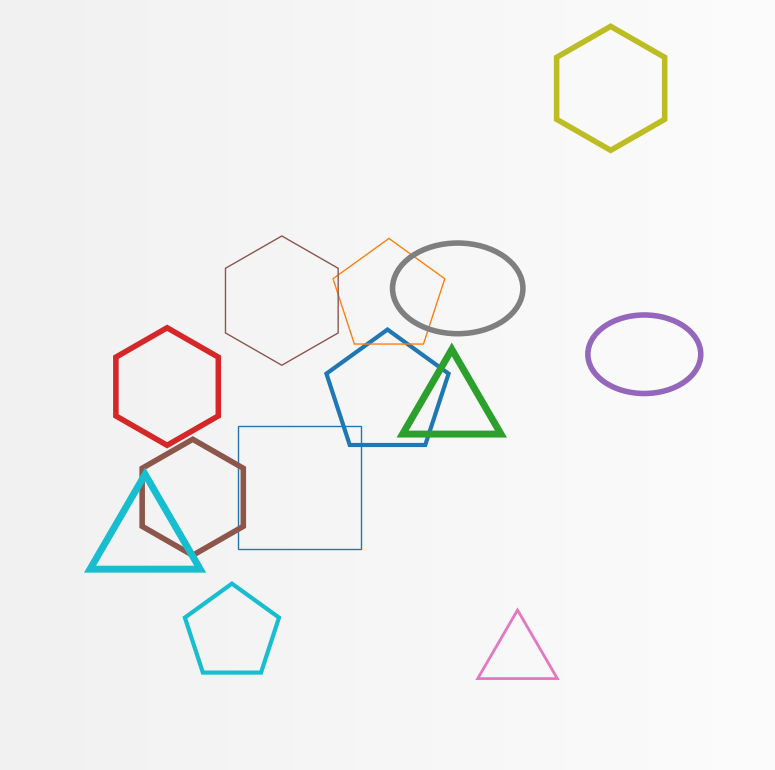[{"shape": "square", "thickness": 0.5, "radius": 0.4, "center": [0.387, 0.367]}, {"shape": "pentagon", "thickness": 1.5, "radius": 0.41, "center": [0.5, 0.489]}, {"shape": "pentagon", "thickness": 0.5, "radius": 0.38, "center": [0.502, 0.615]}, {"shape": "triangle", "thickness": 2.5, "radius": 0.37, "center": [0.583, 0.473]}, {"shape": "hexagon", "thickness": 2, "radius": 0.38, "center": [0.216, 0.498]}, {"shape": "oval", "thickness": 2, "radius": 0.36, "center": [0.831, 0.54]}, {"shape": "hexagon", "thickness": 0.5, "radius": 0.42, "center": [0.364, 0.61]}, {"shape": "hexagon", "thickness": 2, "radius": 0.38, "center": [0.249, 0.354]}, {"shape": "triangle", "thickness": 1, "radius": 0.3, "center": [0.668, 0.148]}, {"shape": "oval", "thickness": 2, "radius": 0.42, "center": [0.591, 0.625]}, {"shape": "hexagon", "thickness": 2, "radius": 0.4, "center": [0.788, 0.885]}, {"shape": "triangle", "thickness": 2.5, "radius": 0.41, "center": [0.187, 0.302]}, {"shape": "pentagon", "thickness": 1.5, "radius": 0.32, "center": [0.299, 0.178]}]